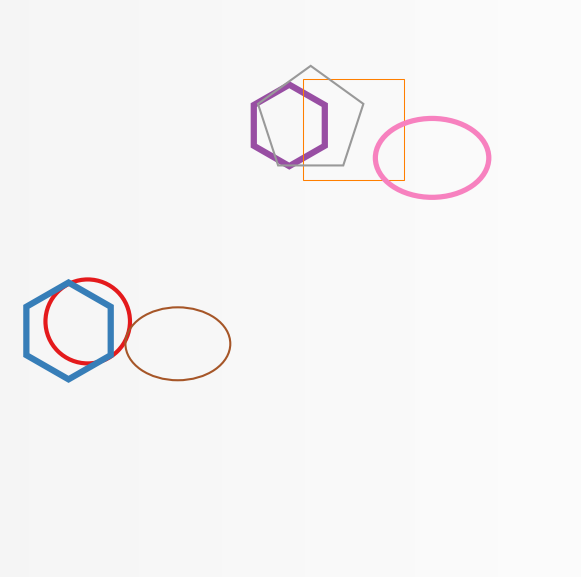[{"shape": "circle", "thickness": 2, "radius": 0.36, "center": [0.151, 0.443]}, {"shape": "hexagon", "thickness": 3, "radius": 0.42, "center": [0.118, 0.426]}, {"shape": "hexagon", "thickness": 3, "radius": 0.35, "center": [0.498, 0.782]}, {"shape": "square", "thickness": 0.5, "radius": 0.43, "center": [0.608, 0.775]}, {"shape": "oval", "thickness": 1, "radius": 0.45, "center": [0.306, 0.404]}, {"shape": "oval", "thickness": 2.5, "radius": 0.49, "center": [0.743, 0.726]}, {"shape": "pentagon", "thickness": 1, "radius": 0.48, "center": [0.535, 0.79]}]